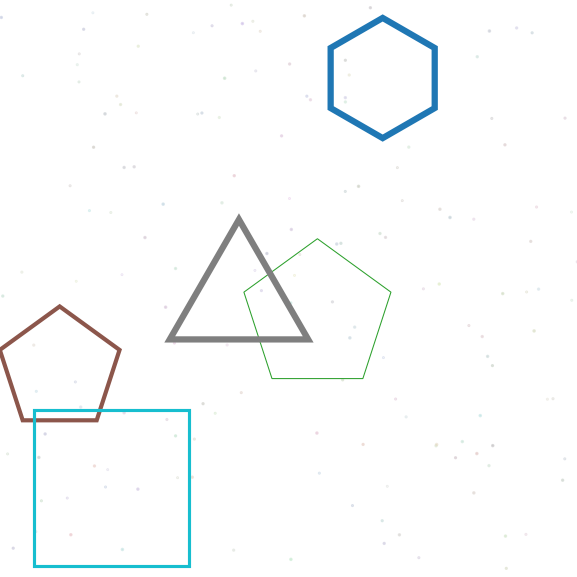[{"shape": "hexagon", "thickness": 3, "radius": 0.52, "center": [0.663, 0.864]}, {"shape": "pentagon", "thickness": 0.5, "radius": 0.67, "center": [0.55, 0.452]}, {"shape": "pentagon", "thickness": 2, "radius": 0.55, "center": [0.103, 0.36]}, {"shape": "triangle", "thickness": 3, "radius": 0.69, "center": [0.414, 0.481]}, {"shape": "square", "thickness": 1.5, "radius": 0.67, "center": [0.193, 0.154]}]